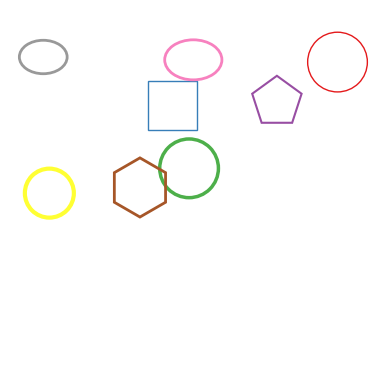[{"shape": "circle", "thickness": 1, "radius": 0.39, "center": [0.877, 0.839]}, {"shape": "square", "thickness": 1, "radius": 0.32, "center": [0.447, 0.726]}, {"shape": "circle", "thickness": 2.5, "radius": 0.38, "center": [0.491, 0.563]}, {"shape": "pentagon", "thickness": 1.5, "radius": 0.34, "center": [0.719, 0.736]}, {"shape": "circle", "thickness": 3, "radius": 0.32, "center": [0.128, 0.498]}, {"shape": "hexagon", "thickness": 2, "radius": 0.38, "center": [0.364, 0.513]}, {"shape": "oval", "thickness": 2, "radius": 0.37, "center": [0.502, 0.845]}, {"shape": "oval", "thickness": 2, "radius": 0.31, "center": [0.112, 0.852]}]